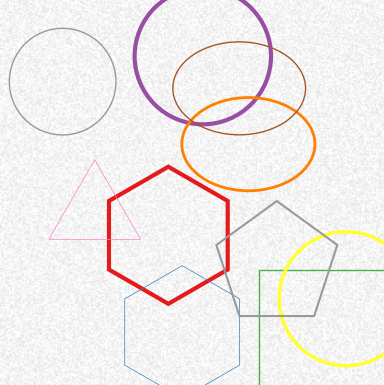[{"shape": "hexagon", "thickness": 3, "radius": 0.89, "center": [0.437, 0.389]}, {"shape": "hexagon", "thickness": 0.5, "radius": 0.86, "center": [0.473, 0.138]}, {"shape": "square", "thickness": 1, "radius": 0.87, "center": [0.846, 0.126]}, {"shape": "circle", "thickness": 3, "radius": 0.89, "center": [0.527, 0.854]}, {"shape": "oval", "thickness": 2, "radius": 0.86, "center": [0.645, 0.626]}, {"shape": "circle", "thickness": 2.5, "radius": 0.87, "center": [0.899, 0.224]}, {"shape": "oval", "thickness": 1, "radius": 0.86, "center": [0.621, 0.771]}, {"shape": "triangle", "thickness": 0.5, "radius": 0.69, "center": [0.246, 0.447]}, {"shape": "circle", "thickness": 1, "radius": 0.69, "center": [0.163, 0.788]}, {"shape": "pentagon", "thickness": 1.5, "radius": 0.83, "center": [0.719, 0.313]}]